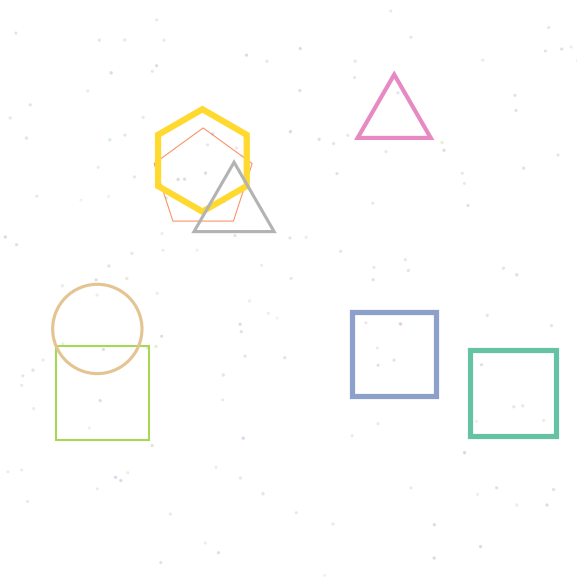[{"shape": "square", "thickness": 2.5, "radius": 0.38, "center": [0.888, 0.319]}, {"shape": "pentagon", "thickness": 0.5, "radius": 0.45, "center": [0.352, 0.688]}, {"shape": "square", "thickness": 2.5, "radius": 0.36, "center": [0.682, 0.386]}, {"shape": "triangle", "thickness": 2, "radius": 0.37, "center": [0.683, 0.797]}, {"shape": "square", "thickness": 1, "radius": 0.4, "center": [0.178, 0.318]}, {"shape": "hexagon", "thickness": 3, "radius": 0.44, "center": [0.35, 0.721]}, {"shape": "circle", "thickness": 1.5, "radius": 0.39, "center": [0.169, 0.43]}, {"shape": "triangle", "thickness": 1.5, "radius": 0.4, "center": [0.405, 0.638]}]